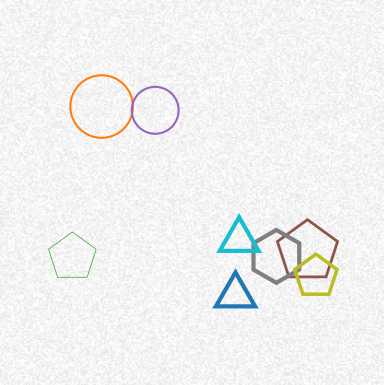[{"shape": "triangle", "thickness": 3, "radius": 0.29, "center": [0.612, 0.234]}, {"shape": "circle", "thickness": 1.5, "radius": 0.41, "center": [0.264, 0.723]}, {"shape": "pentagon", "thickness": 0.5, "radius": 0.33, "center": [0.188, 0.332]}, {"shape": "circle", "thickness": 1.5, "radius": 0.3, "center": [0.403, 0.714]}, {"shape": "pentagon", "thickness": 2, "radius": 0.41, "center": [0.799, 0.347]}, {"shape": "hexagon", "thickness": 3, "radius": 0.34, "center": [0.718, 0.334]}, {"shape": "pentagon", "thickness": 2.5, "radius": 0.29, "center": [0.821, 0.282]}, {"shape": "triangle", "thickness": 3, "radius": 0.29, "center": [0.621, 0.378]}]